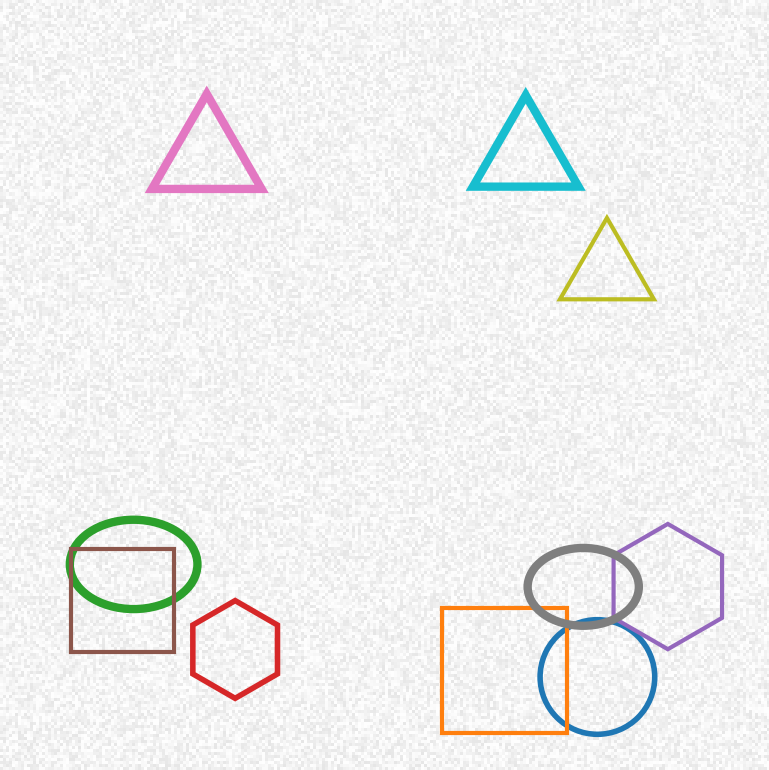[{"shape": "circle", "thickness": 2, "radius": 0.37, "center": [0.776, 0.121]}, {"shape": "square", "thickness": 1.5, "radius": 0.4, "center": [0.655, 0.13]}, {"shape": "oval", "thickness": 3, "radius": 0.41, "center": [0.174, 0.267]}, {"shape": "hexagon", "thickness": 2, "radius": 0.32, "center": [0.305, 0.157]}, {"shape": "hexagon", "thickness": 1.5, "radius": 0.41, "center": [0.867, 0.238]}, {"shape": "square", "thickness": 1.5, "radius": 0.33, "center": [0.159, 0.22]}, {"shape": "triangle", "thickness": 3, "radius": 0.41, "center": [0.269, 0.796]}, {"shape": "oval", "thickness": 3, "radius": 0.36, "center": [0.757, 0.238]}, {"shape": "triangle", "thickness": 1.5, "radius": 0.35, "center": [0.788, 0.647]}, {"shape": "triangle", "thickness": 3, "radius": 0.4, "center": [0.683, 0.797]}]